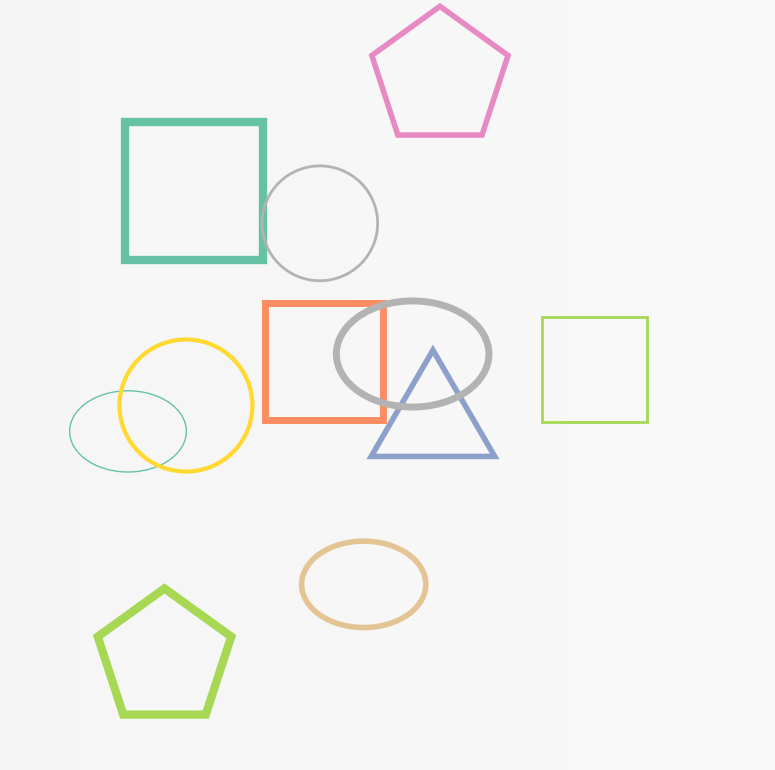[{"shape": "square", "thickness": 3, "radius": 0.45, "center": [0.25, 0.752]}, {"shape": "oval", "thickness": 0.5, "radius": 0.38, "center": [0.165, 0.44]}, {"shape": "square", "thickness": 2.5, "radius": 0.38, "center": [0.418, 0.531]}, {"shape": "triangle", "thickness": 2, "radius": 0.46, "center": [0.559, 0.453]}, {"shape": "pentagon", "thickness": 2, "radius": 0.46, "center": [0.568, 0.899]}, {"shape": "pentagon", "thickness": 3, "radius": 0.45, "center": [0.212, 0.145]}, {"shape": "square", "thickness": 1, "radius": 0.34, "center": [0.767, 0.52]}, {"shape": "circle", "thickness": 1.5, "radius": 0.43, "center": [0.24, 0.473]}, {"shape": "oval", "thickness": 2, "radius": 0.4, "center": [0.469, 0.241]}, {"shape": "circle", "thickness": 1, "radius": 0.37, "center": [0.413, 0.71]}, {"shape": "oval", "thickness": 2.5, "radius": 0.49, "center": [0.532, 0.54]}]